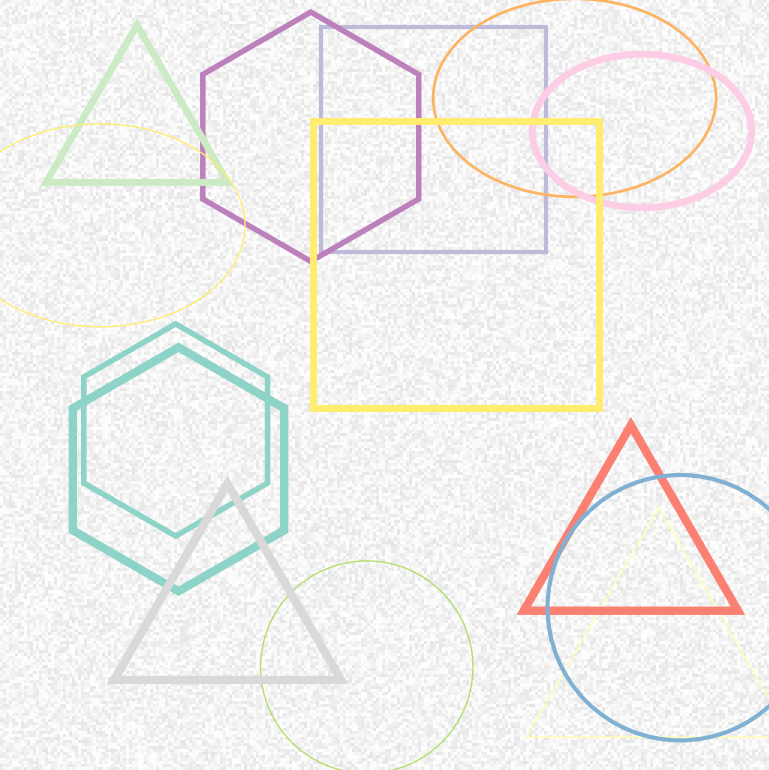[{"shape": "hexagon", "thickness": 2, "radius": 0.69, "center": [0.228, 0.442]}, {"shape": "hexagon", "thickness": 3, "radius": 0.79, "center": [0.232, 0.391]}, {"shape": "triangle", "thickness": 0.5, "radius": 0.99, "center": [0.855, 0.142]}, {"shape": "square", "thickness": 1.5, "radius": 0.73, "center": [0.563, 0.819]}, {"shape": "triangle", "thickness": 3, "radius": 0.8, "center": [0.819, 0.287]}, {"shape": "circle", "thickness": 1.5, "radius": 0.86, "center": [0.883, 0.211]}, {"shape": "oval", "thickness": 1, "radius": 0.92, "center": [0.746, 0.873]}, {"shape": "circle", "thickness": 0.5, "radius": 0.69, "center": [0.476, 0.134]}, {"shape": "oval", "thickness": 2.5, "radius": 0.71, "center": [0.834, 0.83]}, {"shape": "triangle", "thickness": 3, "radius": 0.85, "center": [0.295, 0.202]}, {"shape": "hexagon", "thickness": 2, "radius": 0.81, "center": [0.404, 0.822]}, {"shape": "triangle", "thickness": 2.5, "radius": 0.68, "center": [0.178, 0.831]}, {"shape": "oval", "thickness": 0.5, "radius": 0.94, "center": [0.13, 0.707]}, {"shape": "square", "thickness": 2.5, "radius": 0.93, "center": [0.593, 0.656]}]